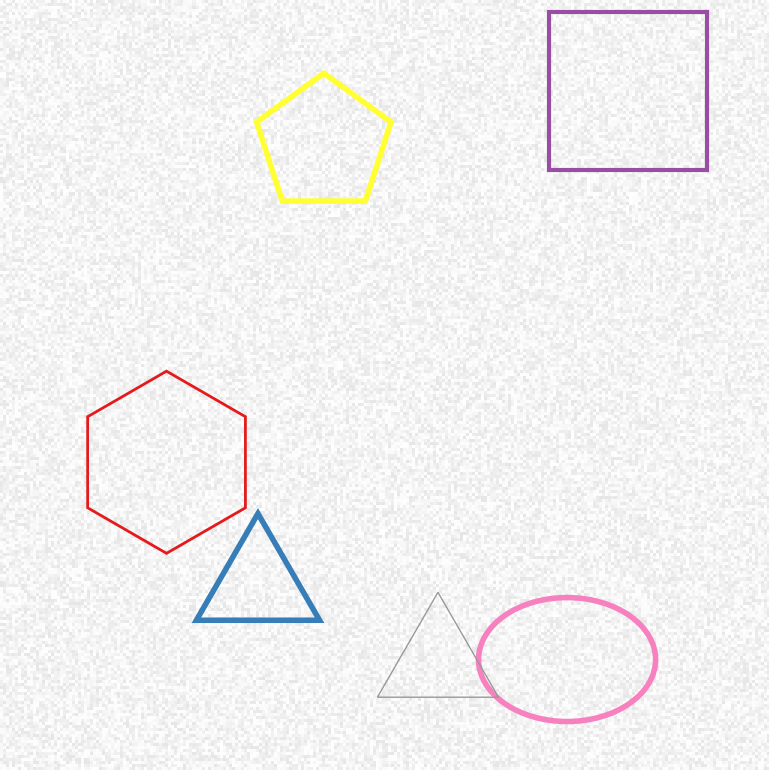[{"shape": "hexagon", "thickness": 1, "radius": 0.59, "center": [0.216, 0.4]}, {"shape": "triangle", "thickness": 2, "radius": 0.46, "center": [0.335, 0.241]}, {"shape": "square", "thickness": 1.5, "radius": 0.51, "center": [0.816, 0.882]}, {"shape": "pentagon", "thickness": 2, "radius": 0.46, "center": [0.421, 0.813]}, {"shape": "oval", "thickness": 2, "radius": 0.57, "center": [0.736, 0.143]}, {"shape": "triangle", "thickness": 0.5, "radius": 0.45, "center": [0.569, 0.14]}]